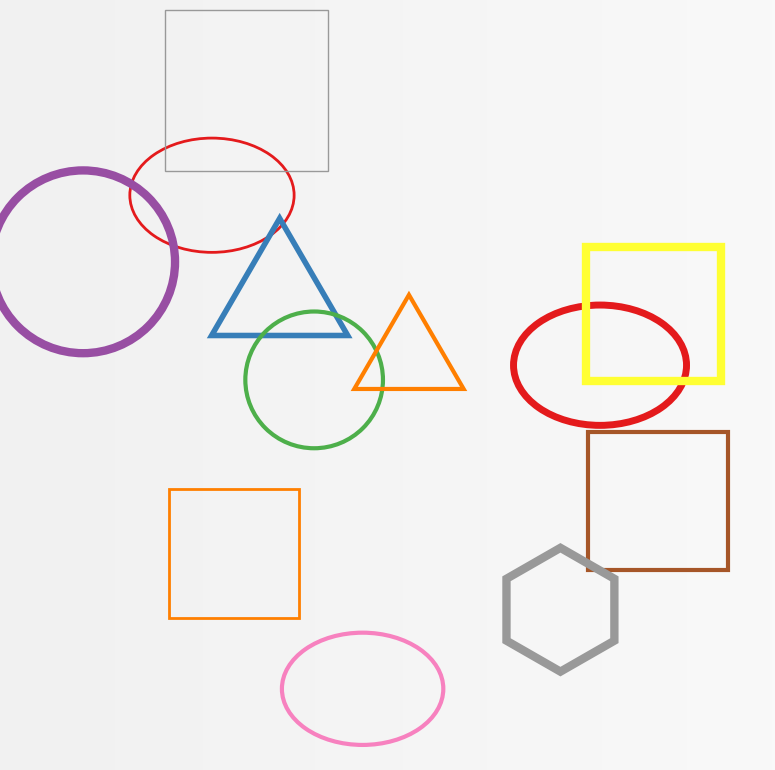[{"shape": "oval", "thickness": 2.5, "radius": 0.56, "center": [0.774, 0.526]}, {"shape": "oval", "thickness": 1, "radius": 0.53, "center": [0.274, 0.746]}, {"shape": "triangle", "thickness": 2, "radius": 0.51, "center": [0.361, 0.615]}, {"shape": "circle", "thickness": 1.5, "radius": 0.44, "center": [0.405, 0.507]}, {"shape": "circle", "thickness": 3, "radius": 0.59, "center": [0.107, 0.66]}, {"shape": "triangle", "thickness": 1.5, "radius": 0.41, "center": [0.528, 0.536]}, {"shape": "square", "thickness": 1, "radius": 0.42, "center": [0.302, 0.282]}, {"shape": "square", "thickness": 3, "radius": 0.44, "center": [0.844, 0.592]}, {"shape": "square", "thickness": 1.5, "radius": 0.45, "center": [0.849, 0.349]}, {"shape": "oval", "thickness": 1.5, "radius": 0.52, "center": [0.468, 0.105]}, {"shape": "square", "thickness": 0.5, "radius": 0.52, "center": [0.318, 0.882]}, {"shape": "hexagon", "thickness": 3, "radius": 0.4, "center": [0.723, 0.208]}]